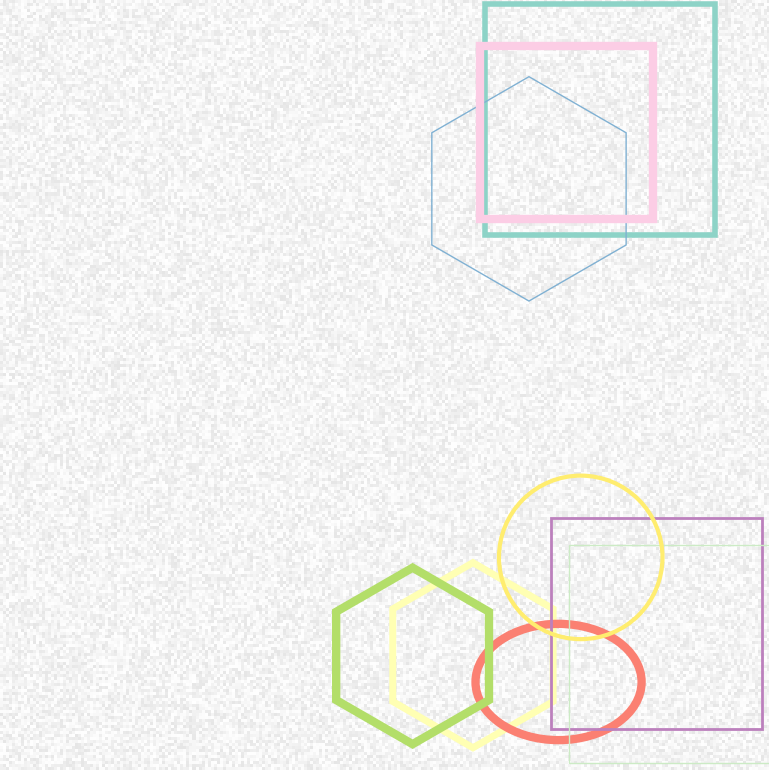[{"shape": "square", "thickness": 2, "radius": 0.75, "center": [0.779, 0.845]}, {"shape": "hexagon", "thickness": 2.5, "radius": 0.6, "center": [0.614, 0.149]}, {"shape": "oval", "thickness": 3, "radius": 0.54, "center": [0.725, 0.114]}, {"shape": "hexagon", "thickness": 0.5, "radius": 0.73, "center": [0.687, 0.755]}, {"shape": "hexagon", "thickness": 3, "radius": 0.57, "center": [0.536, 0.148]}, {"shape": "square", "thickness": 3, "radius": 0.56, "center": [0.736, 0.828]}, {"shape": "square", "thickness": 1, "radius": 0.68, "center": [0.853, 0.191]}, {"shape": "square", "thickness": 0.5, "radius": 0.71, "center": [0.881, 0.151]}, {"shape": "circle", "thickness": 1.5, "radius": 0.53, "center": [0.754, 0.276]}]